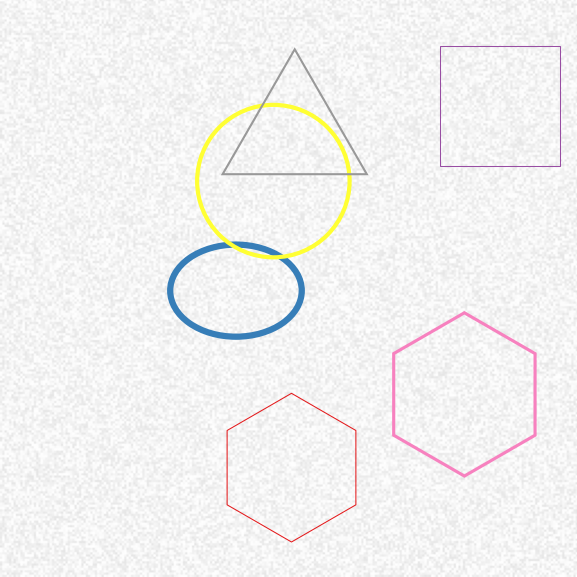[{"shape": "hexagon", "thickness": 0.5, "radius": 0.64, "center": [0.505, 0.189]}, {"shape": "oval", "thickness": 3, "radius": 0.57, "center": [0.409, 0.496]}, {"shape": "square", "thickness": 0.5, "radius": 0.52, "center": [0.866, 0.816]}, {"shape": "circle", "thickness": 2, "radius": 0.66, "center": [0.473, 0.686]}, {"shape": "hexagon", "thickness": 1.5, "radius": 0.71, "center": [0.804, 0.316]}, {"shape": "triangle", "thickness": 1, "radius": 0.72, "center": [0.51, 0.77]}]